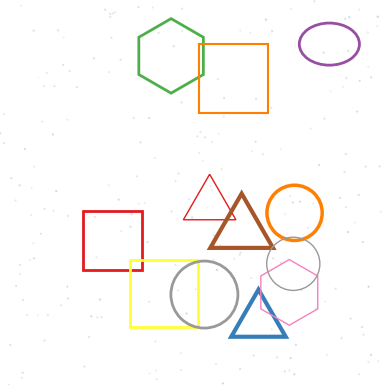[{"shape": "triangle", "thickness": 1, "radius": 0.39, "center": [0.545, 0.469]}, {"shape": "square", "thickness": 2, "radius": 0.39, "center": [0.291, 0.375]}, {"shape": "triangle", "thickness": 3, "radius": 0.41, "center": [0.671, 0.166]}, {"shape": "hexagon", "thickness": 2, "radius": 0.48, "center": [0.444, 0.855]}, {"shape": "oval", "thickness": 2, "radius": 0.39, "center": [0.856, 0.885]}, {"shape": "square", "thickness": 1.5, "radius": 0.45, "center": [0.605, 0.796]}, {"shape": "circle", "thickness": 2.5, "radius": 0.36, "center": [0.765, 0.447]}, {"shape": "square", "thickness": 2, "radius": 0.44, "center": [0.426, 0.237]}, {"shape": "triangle", "thickness": 3, "radius": 0.47, "center": [0.628, 0.403]}, {"shape": "hexagon", "thickness": 1, "radius": 0.43, "center": [0.751, 0.24]}, {"shape": "circle", "thickness": 2, "radius": 0.44, "center": [0.531, 0.235]}, {"shape": "circle", "thickness": 1, "radius": 0.35, "center": [0.762, 0.315]}]